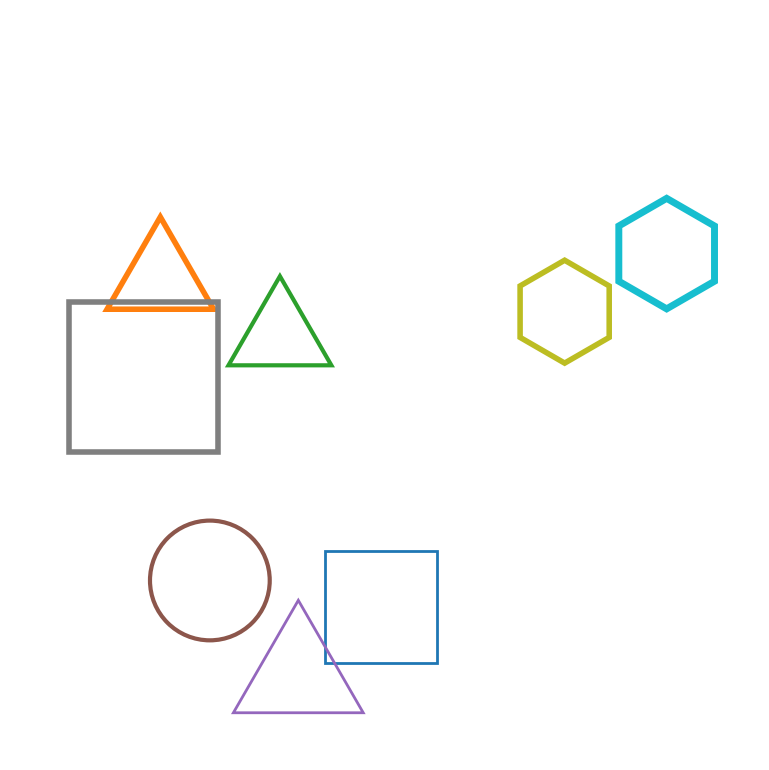[{"shape": "square", "thickness": 1, "radius": 0.36, "center": [0.495, 0.212]}, {"shape": "triangle", "thickness": 2, "radius": 0.4, "center": [0.208, 0.638]}, {"shape": "triangle", "thickness": 1.5, "radius": 0.39, "center": [0.364, 0.564]}, {"shape": "triangle", "thickness": 1, "radius": 0.49, "center": [0.387, 0.123]}, {"shape": "circle", "thickness": 1.5, "radius": 0.39, "center": [0.273, 0.246]}, {"shape": "square", "thickness": 2, "radius": 0.49, "center": [0.186, 0.511]}, {"shape": "hexagon", "thickness": 2, "radius": 0.33, "center": [0.733, 0.595]}, {"shape": "hexagon", "thickness": 2.5, "radius": 0.36, "center": [0.866, 0.671]}]